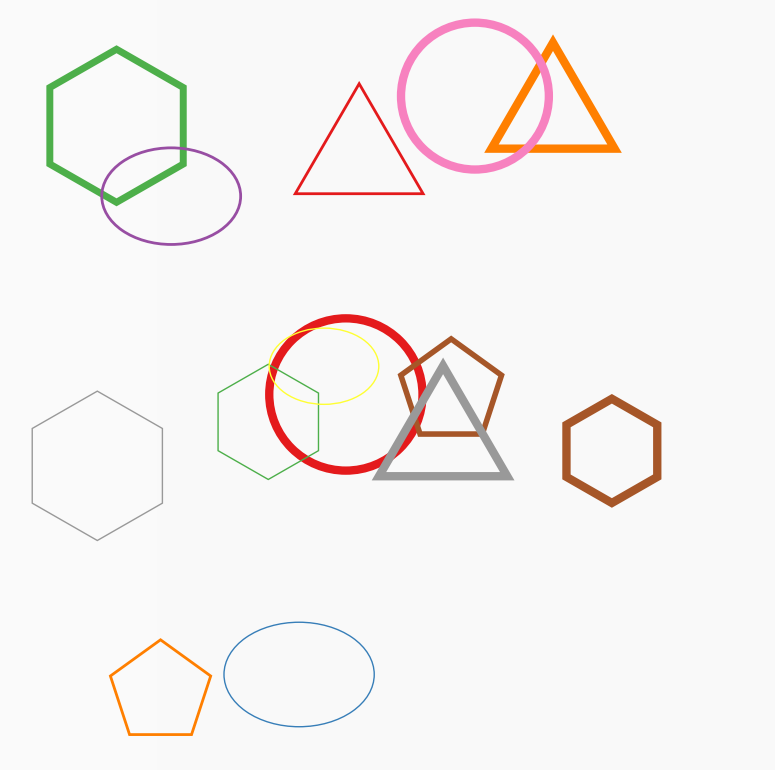[{"shape": "circle", "thickness": 3, "radius": 0.49, "center": [0.446, 0.488]}, {"shape": "triangle", "thickness": 1, "radius": 0.48, "center": [0.463, 0.796]}, {"shape": "oval", "thickness": 0.5, "radius": 0.48, "center": [0.386, 0.124]}, {"shape": "hexagon", "thickness": 0.5, "radius": 0.37, "center": [0.346, 0.452]}, {"shape": "hexagon", "thickness": 2.5, "radius": 0.5, "center": [0.15, 0.837]}, {"shape": "oval", "thickness": 1, "radius": 0.45, "center": [0.221, 0.745]}, {"shape": "triangle", "thickness": 3, "radius": 0.46, "center": [0.714, 0.853]}, {"shape": "pentagon", "thickness": 1, "radius": 0.34, "center": [0.207, 0.101]}, {"shape": "oval", "thickness": 0.5, "radius": 0.35, "center": [0.418, 0.524]}, {"shape": "hexagon", "thickness": 3, "radius": 0.34, "center": [0.79, 0.414]}, {"shape": "pentagon", "thickness": 2, "radius": 0.34, "center": [0.582, 0.492]}, {"shape": "circle", "thickness": 3, "radius": 0.48, "center": [0.613, 0.875]}, {"shape": "triangle", "thickness": 3, "radius": 0.48, "center": [0.572, 0.429]}, {"shape": "hexagon", "thickness": 0.5, "radius": 0.48, "center": [0.126, 0.395]}]